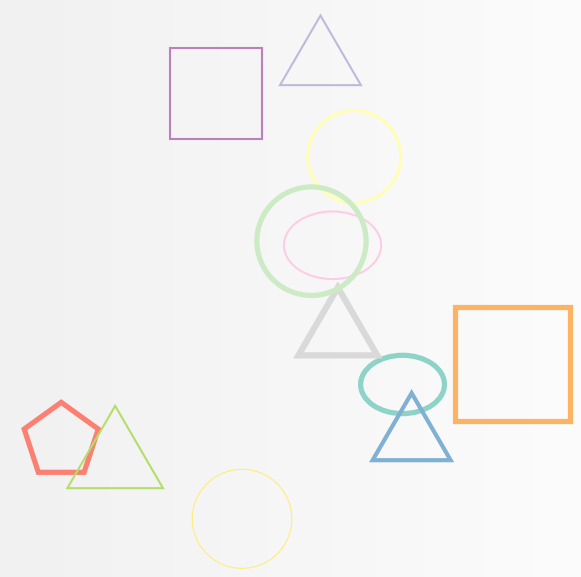[{"shape": "oval", "thickness": 2.5, "radius": 0.36, "center": [0.693, 0.333]}, {"shape": "circle", "thickness": 1.5, "radius": 0.4, "center": [0.609, 0.728]}, {"shape": "triangle", "thickness": 1, "radius": 0.4, "center": [0.551, 0.892]}, {"shape": "pentagon", "thickness": 2.5, "radius": 0.33, "center": [0.105, 0.235]}, {"shape": "triangle", "thickness": 2, "radius": 0.39, "center": [0.708, 0.241]}, {"shape": "square", "thickness": 2.5, "radius": 0.49, "center": [0.882, 0.369]}, {"shape": "triangle", "thickness": 1, "radius": 0.47, "center": [0.198, 0.201]}, {"shape": "oval", "thickness": 1, "radius": 0.42, "center": [0.572, 0.574]}, {"shape": "triangle", "thickness": 3, "radius": 0.39, "center": [0.581, 0.423]}, {"shape": "square", "thickness": 1, "radius": 0.39, "center": [0.371, 0.837]}, {"shape": "circle", "thickness": 2.5, "radius": 0.47, "center": [0.536, 0.582]}, {"shape": "circle", "thickness": 0.5, "radius": 0.43, "center": [0.416, 0.101]}]